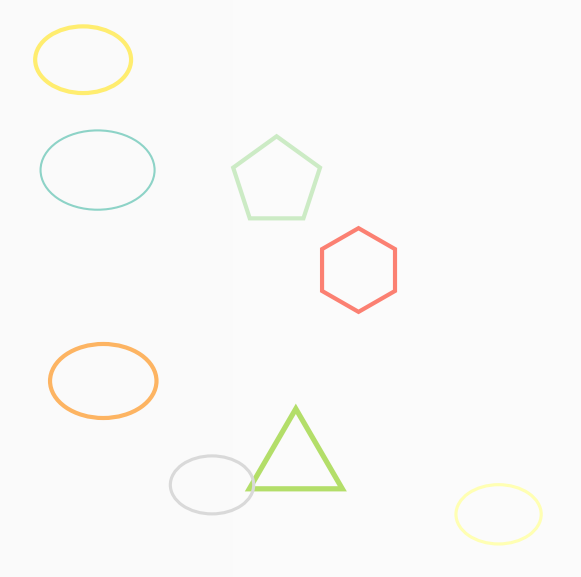[{"shape": "oval", "thickness": 1, "radius": 0.49, "center": [0.168, 0.705]}, {"shape": "oval", "thickness": 1.5, "radius": 0.37, "center": [0.858, 0.109]}, {"shape": "hexagon", "thickness": 2, "radius": 0.36, "center": [0.617, 0.532]}, {"shape": "oval", "thickness": 2, "radius": 0.46, "center": [0.178, 0.339]}, {"shape": "triangle", "thickness": 2.5, "radius": 0.46, "center": [0.509, 0.199]}, {"shape": "oval", "thickness": 1.5, "radius": 0.36, "center": [0.365, 0.159]}, {"shape": "pentagon", "thickness": 2, "radius": 0.39, "center": [0.476, 0.685]}, {"shape": "oval", "thickness": 2, "radius": 0.41, "center": [0.143, 0.896]}]